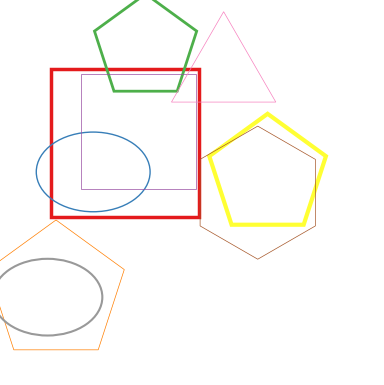[{"shape": "square", "thickness": 2.5, "radius": 0.96, "center": [0.325, 0.629]}, {"shape": "oval", "thickness": 1, "radius": 0.74, "center": [0.242, 0.553]}, {"shape": "pentagon", "thickness": 2, "radius": 0.7, "center": [0.378, 0.876]}, {"shape": "square", "thickness": 0.5, "radius": 0.75, "center": [0.36, 0.659]}, {"shape": "pentagon", "thickness": 0.5, "radius": 0.93, "center": [0.145, 0.242]}, {"shape": "pentagon", "thickness": 3, "radius": 0.8, "center": [0.695, 0.545]}, {"shape": "hexagon", "thickness": 0.5, "radius": 0.86, "center": [0.669, 0.5]}, {"shape": "triangle", "thickness": 0.5, "radius": 0.78, "center": [0.581, 0.813]}, {"shape": "oval", "thickness": 1.5, "radius": 0.71, "center": [0.123, 0.228]}]